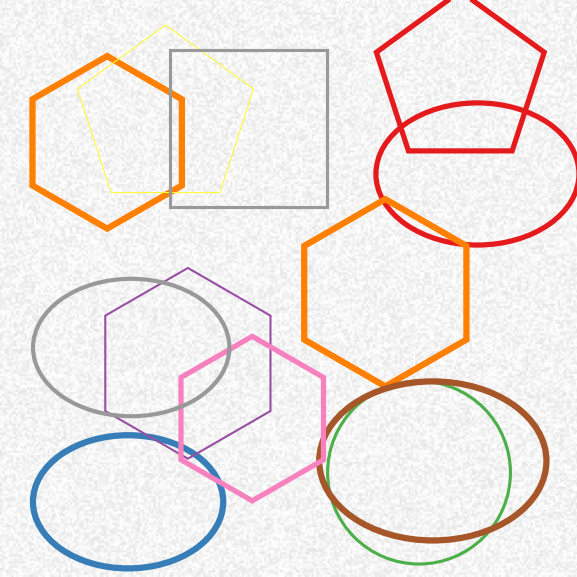[{"shape": "pentagon", "thickness": 2.5, "radius": 0.76, "center": [0.797, 0.861]}, {"shape": "oval", "thickness": 2.5, "radius": 0.88, "center": [0.827, 0.698]}, {"shape": "oval", "thickness": 3, "radius": 0.82, "center": [0.222, 0.13]}, {"shape": "circle", "thickness": 1.5, "radius": 0.79, "center": [0.726, 0.181]}, {"shape": "hexagon", "thickness": 1, "radius": 0.83, "center": [0.325, 0.37]}, {"shape": "hexagon", "thickness": 3, "radius": 0.75, "center": [0.186, 0.753]}, {"shape": "hexagon", "thickness": 3, "radius": 0.81, "center": [0.667, 0.492]}, {"shape": "pentagon", "thickness": 0.5, "radius": 0.8, "center": [0.287, 0.796]}, {"shape": "oval", "thickness": 3, "radius": 0.98, "center": [0.749, 0.201]}, {"shape": "hexagon", "thickness": 2.5, "radius": 0.71, "center": [0.437, 0.274]}, {"shape": "oval", "thickness": 2, "radius": 0.85, "center": [0.227, 0.397]}, {"shape": "square", "thickness": 1.5, "radius": 0.68, "center": [0.431, 0.777]}]